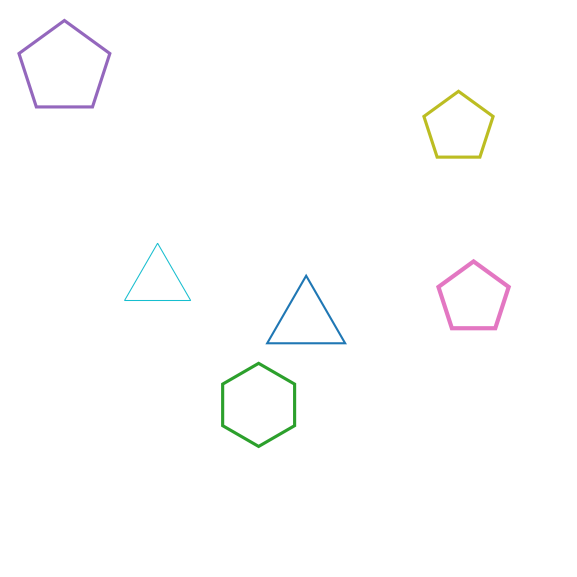[{"shape": "triangle", "thickness": 1, "radius": 0.39, "center": [0.53, 0.444]}, {"shape": "hexagon", "thickness": 1.5, "radius": 0.36, "center": [0.448, 0.298]}, {"shape": "pentagon", "thickness": 1.5, "radius": 0.41, "center": [0.112, 0.881]}, {"shape": "pentagon", "thickness": 2, "radius": 0.32, "center": [0.82, 0.482]}, {"shape": "pentagon", "thickness": 1.5, "radius": 0.31, "center": [0.794, 0.778]}, {"shape": "triangle", "thickness": 0.5, "radius": 0.33, "center": [0.273, 0.512]}]